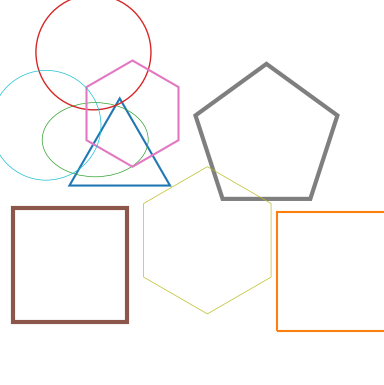[{"shape": "triangle", "thickness": 1.5, "radius": 0.75, "center": [0.311, 0.593]}, {"shape": "square", "thickness": 1.5, "radius": 0.77, "center": [0.873, 0.295]}, {"shape": "oval", "thickness": 0.5, "radius": 0.69, "center": [0.247, 0.637]}, {"shape": "circle", "thickness": 1, "radius": 0.75, "center": [0.243, 0.864]}, {"shape": "square", "thickness": 3, "radius": 0.74, "center": [0.182, 0.311]}, {"shape": "hexagon", "thickness": 1.5, "radius": 0.69, "center": [0.344, 0.705]}, {"shape": "pentagon", "thickness": 3, "radius": 0.97, "center": [0.692, 0.64]}, {"shape": "hexagon", "thickness": 0.5, "radius": 0.96, "center": [0.539, 0.376]}, {"shape": "circle", "thickness": 0.5, "radius": 0.71, "center": [0.12, 0.675]}]